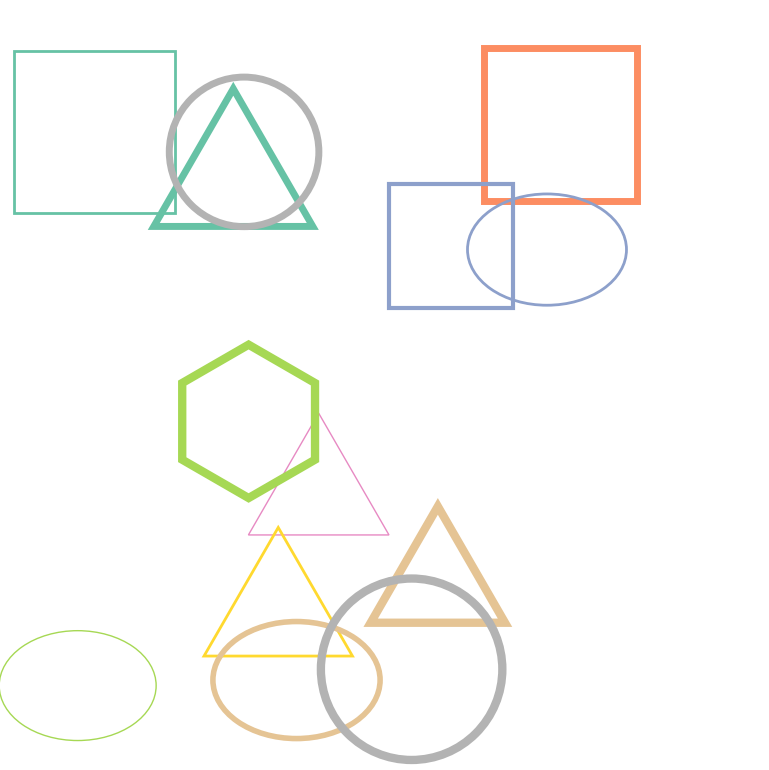[{"shape": "triangle", "thickness": 2.5, "radius": 0.6, "center": [0.303, 0.766]}, {"shape": "square", "thickness": 1, "radius": 0.52, "center": [0.123, 0.828]}, {"shape": "square", "thickness": 2.5, "radius": 0.5, "center": [0.729, 0.839]}, {"shape": "square", "thickness": 1.5, "radius": 0.4, "center": [0.586, 0.681]}, {"shape": "oval", "thickness": 1, "radius": 0.52, "center": [0.71, 0.676]}, {"shape": "triangle", "thickness": 0.5, "radius": 0.53, "center": [0.414, 0.358]}, {"shape": "hexagon", "thickness": 3, "radius": 0.5, "center": [0.323, 0.453]}, {"shape": "oval", "thickness": 0.5, "radius": 0.51, "center": [0.101, 0.11]}, {"shape": "triangle", "thickness": 1, "radius": 0.56, "center": [0.361, 0.204]}, {"shape": "oval", "thickness": 2, "radius": 0.54, "center": [0.385, 0.117]}, {"shape": "triangle", "thickness": 3, "radius": 0.5, "center": [0.569, 0.242]}, {"shape": "circle", "thickness": 3, "radius": 0.59, "center": [0.535, 0.131]}, {"shape": "circle", "thickness": 2.5, "radius": 0.49, "center": [0.317, 0.803]}]